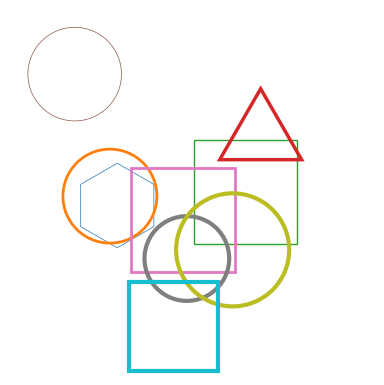[{"shape": "hexagon", "thickness": 0.5, "radius": 0.55, "center": [0.305, 0.466]}, {"shape": "circle", "thickness": 2, "radius": 0.61, "center": [0.286, 0.491]}, {"shape": "square", "thickness": 1, "radius": 0.67, "center": [0.638, 0.501]}, {"shape": "triangle", "thickness": 2.5, "radius": 0.61, "center": [0.677, 0.647]}, {"shape": "circle", "thickness": 0.5, "radius": 0.61, "center": [0.194, 0.807]}, {"shape": "square", "thickness": 2, "radius": 0.68, "center": [0.476, 0.428]}, {"shape": "circle", "thickness": 3, "radius": 0.55, "center": [0.485, 0.329]}, {"shape": "circle", "thickness": 3, "radius": 0.73, "center": [0.604, 0.351]}, {"shape": "square", "thickness": 3, "radius": 0.58, "center": [0.451, 0.152]}]